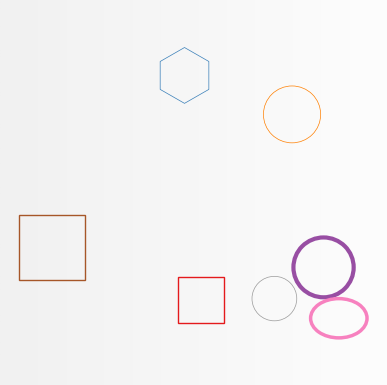[{"shape": "square", "thickness": 1, "radius": 0.3, "center": [0.518, 0.221]}, {"shape": "hexagon", "thickness": 0.5, "radius": 0.36, "center": [0.476, 0.804]}, {"shape": "circle", "thickness": 3, "radius": 0.39, "center": [0.835, 0.306]}, {"shape": "circle", "thickness": 0.5, "radius": 0.37, "center": [0.754, 0.703]}, {"shape": "square", "thickness": 1, "radius": 0.43, "center": [0.135, 0.357]}, {"shape": "oval", "thickness": 2.5, "radius": 0.36, "center": [0.874, 0.173]}, {"shape": "circle", "thickness": 0.5, "radius": 0.29, "center": [0.708, 0.224]}]